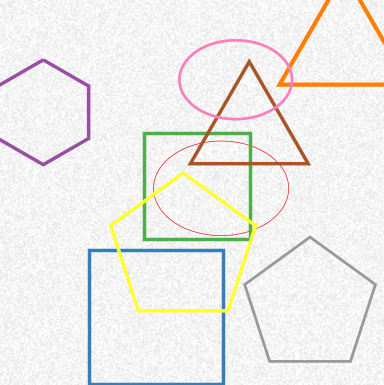[{"shape": "oval", "thickness": 0.5, "radius": 0.88, "center": [0.574, 0.511]}, {"shape": "square", "thickness": 2.5, "radius": 0.87, "center": [0.405, 0.177]}, {"shape": "square", "thickness": 2.5, "radius": 0.69, "center": [0.513, 0.517]}, {"shape": "hexagon", "thickness": 2.5, "radius": 0.68, "center": [0.112, 0.708]}, {"shape": "triangle", "thickness": 3, "radius": 0.97, "center": [0.894, 0.877]}, {"shape": "pentagon", "thickness": 2.5, "radius": 0.99, "center": [0.476, 0.353]}, {"shape": "triangle", "thickness": 2.5, "radius": 0.88, "center": [0.647, 0.663]}, {"shape": "oval", "thickness": 2, "radius": 0.73, "center": [0.612, 0.793]}, {"shape": "pentagon", "thickness": 2, "radius": 0.89, "center": [0.805, 0.206]}]